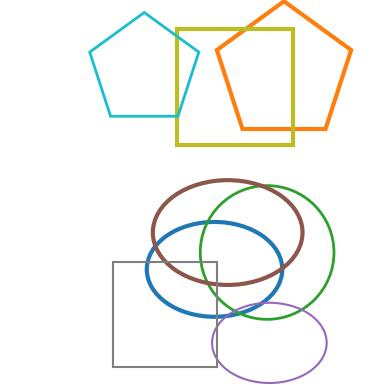[{"shape": "oval", "thickness": 3, "radius": 0.88, "center": [0.557, 0.3]}, {"shape": "pentagon", "thickness": 3, "radius": 0.92, "center": [0.738, 0.813]}, {"shape": "circle", "thickness": 2, "radius": 0.87, "center": [0.694, 0.344]}, {"shape": "oval", "thickness": 1.5, "radius": 0.74, "center": [0.7, 0.109]}, {"shape": "oval", "thickness": 3, "radius": 0.97, "center": [0.591, 0.396]}, {"shape": "square", "thickness": 1.5, "radius": 0.68, "center": [0.429, 0.183]}, {"shape": "square", "thickness": 3, "radius": 0.75, "center": [0.611, 0.775]}, {"shape": "pentagon", "thickness": 2, "radius": 0.74, "center": [0.375, 0.819]}]